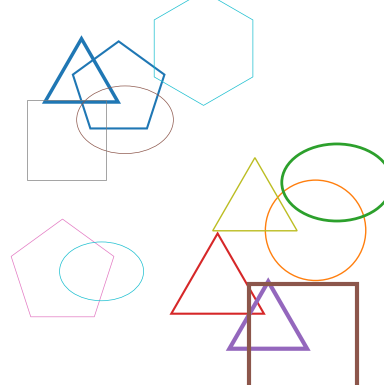[{"shape": "triangle", "thickness": 2.5, "radius": 0.55, "center": [0.212, 0.79]}, {"shape": "pentagon", "thickness": 1.5, "radius": 0.63, "center": [0.308, 0.768]}, {"shape": "circle", "thickness": 1, "radius": 0.65, "center": [0.82, 0.402]}, {"shape": "oval", "thickness": 2, "radius": 0.71, "center": [0.875, 0.526]}, {"shape": "triangle", "thickness": 1.5, "radius": 0.69, "center": [0.565, 0.255]}, {"shape": "triangle", "thickness": 3, "radius": 0.58, "center": [0.697, 0.152]}, {"shape": "oval", "thickness": 0.5, "radius": 0.63, "center": [0.325, 0.689]}, {"shape": "square", "thickness": 3, "radius": 0.7, "center": [0.788, 0.122]}, {"shape": "pentagon", "thickness": 0.5, "radius": 0.7, "center": [0.162, 0.291]}, {"shape": "square", "thickness": 0.5, "radius": 0.52, "center": [0.173, 0.637]}, {"shape": "triangle", "thickness": 1, "radius": 0.63, "center": [0.662, 0.464]}, {"shape": "hexagon", "thickness": 0.5, "radius": 0.74, "center": [0.529, 0.874]}, {"shape": "oval", "thickness": 0.5, "radius": 0.55, "center": [0.264, 0.295]}]